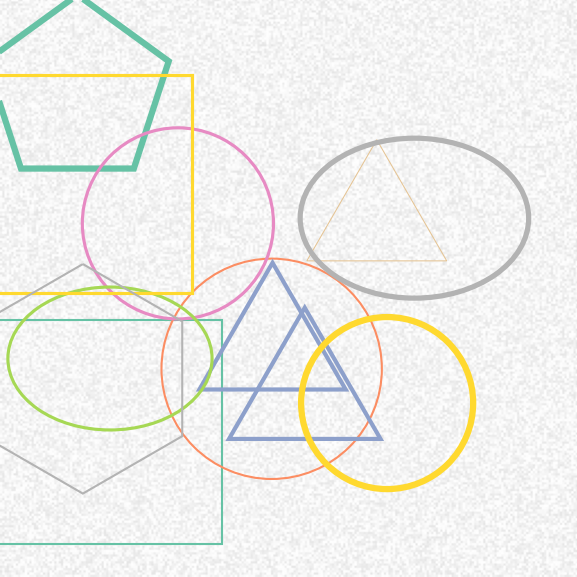[{"shape": "pentagon", "thickness": 3, "radius": 0.83, "center": [0.134, 0.842]}, {"shape": "square", "thickness": 1, "radius": 0.97, "center": [0.19, 0.251]}, {"shape": "circle", "thickness": 1, "radius": 0.95, "center": [0.47, 0.361]}, {"shape": "triangle", "thickness": 2, "radius": 0.76, "center": [0.528, 0.315]}, {"shape": "triangle", "thickness": 2, "radius": 0.73, "center": [0.472, 0.398]}, {"shape": "circle", "thickness": 1.5, "radius": 0.83, "center": [0.308, 0.612]}, {"shape": "oval", "thickness": 1.5, "radius": 0.88, "center": [0.19, 0.378]}, {"shape": "square", "thickness": 1.5, "radius": 0.94, "center": [0.143, 0.68]}, {"shape": "circle", "thickness": 3, "radius": 0.74, "center": [0.67, 0.301]}, {"shape": "triangle", "thickness": 0.5, "radius": 0.7, "center": [0.652, 0.617]}, {"shape": "oval", "thickness": 2.5, "radius": 0.99, "center": [0.718, 0.621]}, {"shape": "hexagon", "thickness": 1, "radius": 0.99, "center": [0.143, 0.343]}]